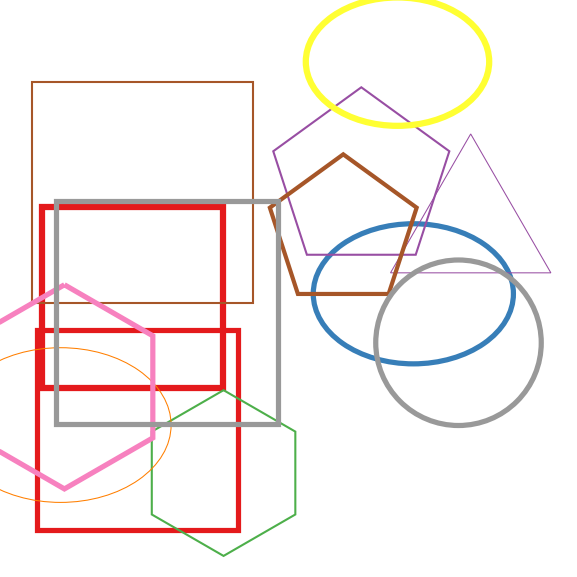[{"shape": "square", "thickness": 3, "radius": 0.78, "center": [0.229, 0.484]}, {"shape": "square", "thickness": 2.5, "radius": 0.87, "center": [0.238, 0.255]}, {"shape": "oval", "thickness": 2.5, "radius": 0.87, "center": [0.716, 0.49]}, {"shape": "hexagon", "thickness": 1, "radius": 0.72, "center": [0.387, 0.18]}, {"shape": "pentagon", "thickness": 1, "radius": 0.8, "center": [0.626, 0.688]}, {"shape": "triangle", "thickness": 0.5, "radius": 0.8, "center": [0.815, 0.607]}, {"shape": "oval", "thickness": 0.5, "radius": 0.96, "center": [0.105, 0.263]}, {"shape": "oval", "thickness": 3, "radius": 0.79, "center": [0.688, 0.892]}, {"shape": "pentagon", "thickness": 2, "radius": 0.67, "center": [0.594, 0.598]}, {"shape": "square", "thickness": 1, "radius": 0.95, "center": [0.247, 0.666]}, {"shape": "hexagon", "thickness": 2.5, "radius": 0.88, "center": [0.112, 0.329]}, {"shape": "square", "thickness": 2.5, "radius": 0.96, "center": [0.289, 0.457]}, {"shape": "circle", "thickness": 2.5, "radius": 0.72, "center": [0.794, 0.406]}]